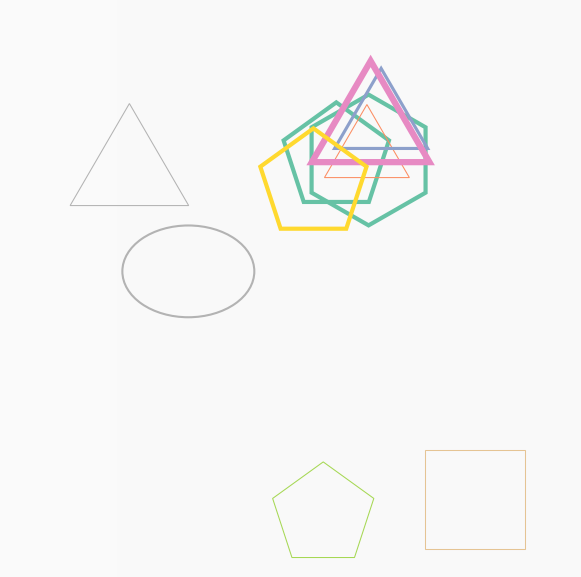[{"shape": "hexagon", "thickness": 2, "radius": 0.57, "center": [0.634, 0.722]}, {"shape": "pentagon", "thickness": 2, "radius": 0.48, "center": [0.579, 0.727]}, {"shape": "triangle", "thickness": 0.5, "radius": 0.42, "center": [0.631, 0.734]}, {"shape": "triangle", "thickness": 1.5, "radius": 0.46, "center": [0.656, 0.788]}, {"shape": "triangle", "thickness": 3, "radius": 0.58, "center": [0.638, 0.777]}, {"shape": "pentagon", "thickness": 0.5, "radius": 0.46, "center": [0.556, 0.108]}, {"shape": "pentagon", "thickness": 2, "radius": 0.48, "center": [0.539, 0.681]}, {"shape": "square", "thickness": 0.5, "radius": 0.43, "center": [0.817, 0.134]}, {"shape": "oval", "thickness": 1, "radius": 0.57, "center": [0.324, 0.529]}, {"shape": "triangle", "thickness": 0.5, "radius": 0.59, "center": [0.223, 0.702]}]